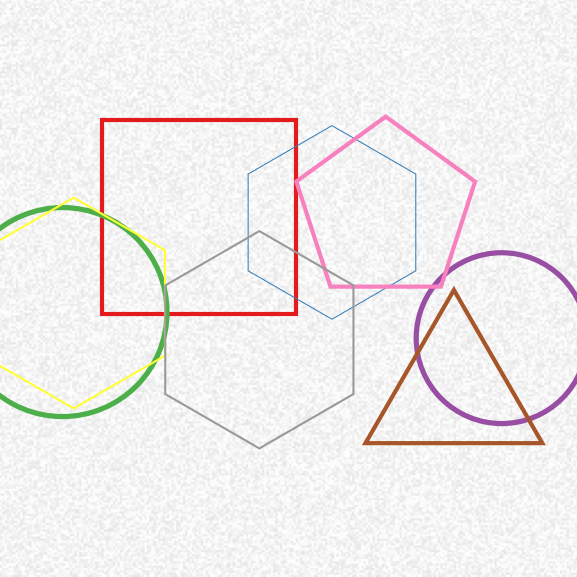[{"shape": "square", "thickness": 2, "radius": 0.84, "center": [0.345, 0.623]}, {"shape": "hexagon", "thickness": 0.5, "radius": 0.84, "center": [0.575, 0.614]}, {"shape": "circle", "thickness": 2.5, "radius": 0.9, "center": [0.108, 0.459]}, {"shape": "circle", "thickness": 2.5, "radius": 0.74, "center": [0.869, 0.414]}, {"shape": "hexagon", "thickness": 1, "radius": 0.91, "center": [0.128, 0.474]}, {"shape": "triangle", "thickness": 2, "radius": 0.88, "center": [0.786, 0.32]}, {"shape": "pentagon", "thickness": 2, "radius": 0.81, "center": [0.668, 0.634]}, {"shape": "hexagon", "thickness": 1, "radius": 0.94, "center": [0.449, 0.411]}]